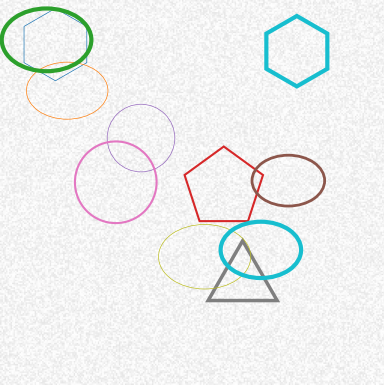[{"shape": "hexagon", "thickness": 0.5, "radius": 0.47, "center": [0.144, 0.884]}, {"shape": "oval", "thickness": 0.5, "radius": 0.53, "center": [0.175, 0.764]}, {"shape": "oval", "thickness": 3, "radius": 0.58, "center": [0.121, 0.896]}, {"shape": "pentagon", "thickness": 1.5, "radius": 0.54, "center": [0.581, 0.512]}, {"shape": "circle", "thickness": 0.5, "radius": 0.44, "center": [0.366, 0.641]}, {"shape": "oval", "thickness": 2, "radius": 0.47, "center": [0.749, 0.531]}, {"shape": "circle", "thickness": 1.5, "radius": 0.53, "center": [0.301, 0.527]}, {"shape": "triangle", "thickness": 2.5, "radius": 0.52, "center": [0.63, 0.271]}, {"shape": "oval", "thickness": 0.5, "radius": 0.6, "center": [0.532, 0.333]}, {"shape": "hexagon", "thickness": 3, "radius": 0.46, "center": [0.771, 0.867]}, {"shape": "oval", "thickness": 3, "radius": 0.52, "center": [0.678, 0.351]}]